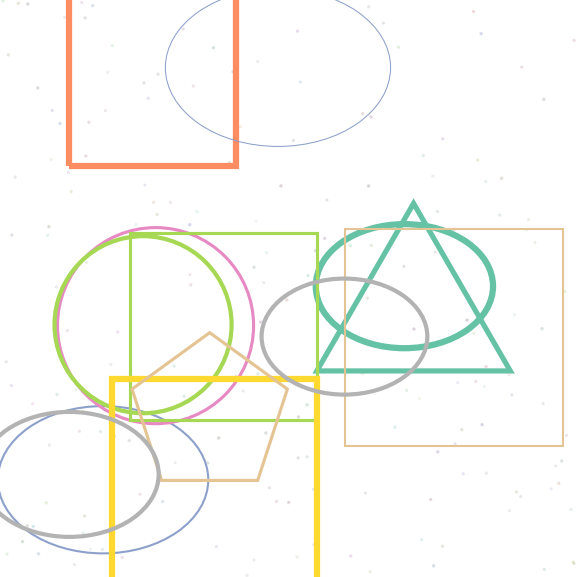[{"shape": "triangle", "thickness": 2.5, "radius": 0.97, "center": [0.716, 0.454]}, {"shape": "oval", "thickness": 3, "radius": 0.77, "center": [0.7, 0.504]}, {"shape": "square", "thickness": 3, "radius": 0.72, "center": [0.263, 0.857]}, {"shape": "oval", "thickness": 1, "radius": 0.91, "center": [0.178, 0.168]}, {"shape": "oval", "thickness": 0.5, "radius": 0.98, "center": [0.481, 0.882]}, {"shape": "circle", "thickness": 1.5, "radius": 0.85, "center": [0.269, 0.435]}, {"shape": "circle", "thickness": 2, "radius": 0.77, "center": [0.248, 0.437]}, {"shape": "square", "thickness": 1.5, "radius": 0.81, "center": [0.387, 0.433]}, {"shape": "square", "thickness": 3, "radius": 0.89, "center": [0.372, 0.165]}, {"shape": "square", "thickness": 1, "radius": 0.94, "center": [0.786, 0.415]}, {"shape": "pentagon", "thickness": 1.5, "radius": 0.71, "center": [0.363, 0.282]}, {"shape": "oval", "thickness": 2, "radius": 0.72, "center": [0.596, 0.416]}, {"shape": "oval", "thickness": 2, "radius": 0.77, "center": [0.12, 0.178]}]